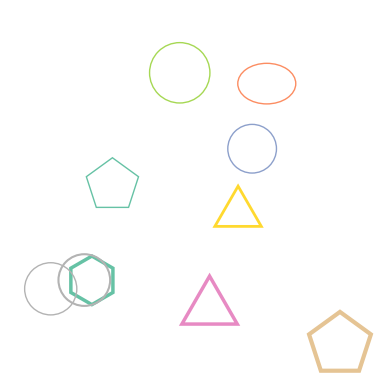[{"shape": "pentagon", "thickness": 1, "radius": 0.36, "center": [0.292, 0.519]}, {"shape": "hexagon", "thickness": 2.5, "radius": 0.32, "center": [0.239, 0.272]}, {"shape": "oval", "thickness": 1, "radius": 0.38, "center": [0.693, 0.783]}, {"shape": "circle", "thickness": 1, "radius": 0.32, "center": [0.655, 0.614]}, {"shape": "triangle", "thickness": 2.5, "radius": 0.42, "center": [0.544, 0.2]}, {"shape": "circle", "thickness": 1, "radius": 0.39, "center": [0.467, 0.811]}, {"shape": "triangle", "thickness": 2, "radius": 0.35, "center": [0.618, 0.447]}, {"shape": "pentagon", "thickness": 3, "radius": 0.42, "center": [0.883, 0.105]}, {"shape": "circle", "thickness": 1, "radius": 0.34, "center": [0.132, 0.25]}, {"shape": "circle", "thickness": 1.5, "radius": 0.34, "center": [0.219, 0.273]}]